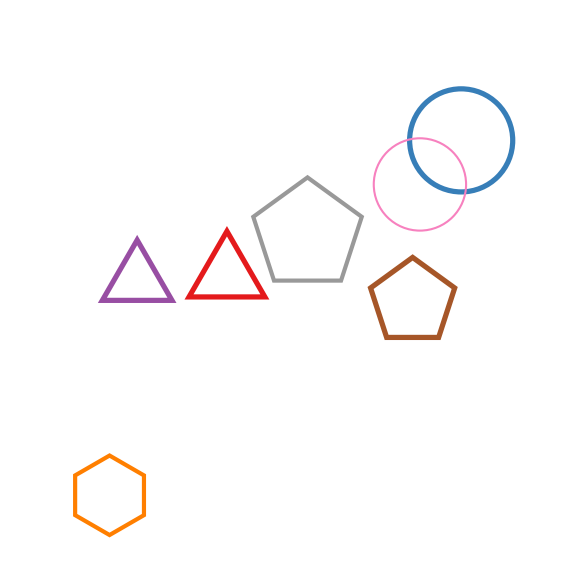[{"shape": "triangle", "thickness": 2.5, "radius": 0.38, "center": [0.393, 0.523]}, {"shape": "circle", "thickness": 2.5, "radius": 0.45, "center": [0.799, 0.756]}, {"shape": "triangle", "thickness": 2.5, "radius": 0.35, "center": [0.238, 0.514]}, {"shape": "hexagon", "thickness": 2, "radius": 0.34, "center": [0.19, 0.142]}, {"shape": "pentagon", "thickness": 2.5, "radius": 0.38, "center": [0.715, 0.477]}, {"shape": "circle", "thickness": 1, "radius": 0.4, "center": [0.727, 0.68]}, {"shape": "pentagon", "thickness": 2, "radius": 0.49, "center": [0.533, 0.593]}]